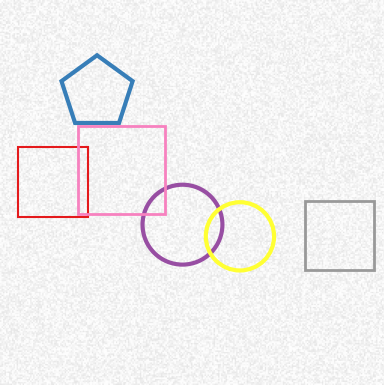[{"shape": "square", "thickness": 1.5, "radius": 0.45, "center": [0.138, 0.527]}, {"shape": "pentagon", "thickness": 3, "radius": 0.49, "center": [0.252, 0.759]}, {"shape": "circle", "thickness": 3, "radius": 0.52, "center": [0.474, 0.416]}, {"shape": "circle", "thickness": 3, "radius": 0.44, "center": [0.623, 0.386]}, {"shape": "square", "thickness": 2, "radius": 0.57, "center": [0.316, 0.559]}, {"shape": "square", "thickness": 2, "radius": 0.45, "center": [0.882, 0.388]}]